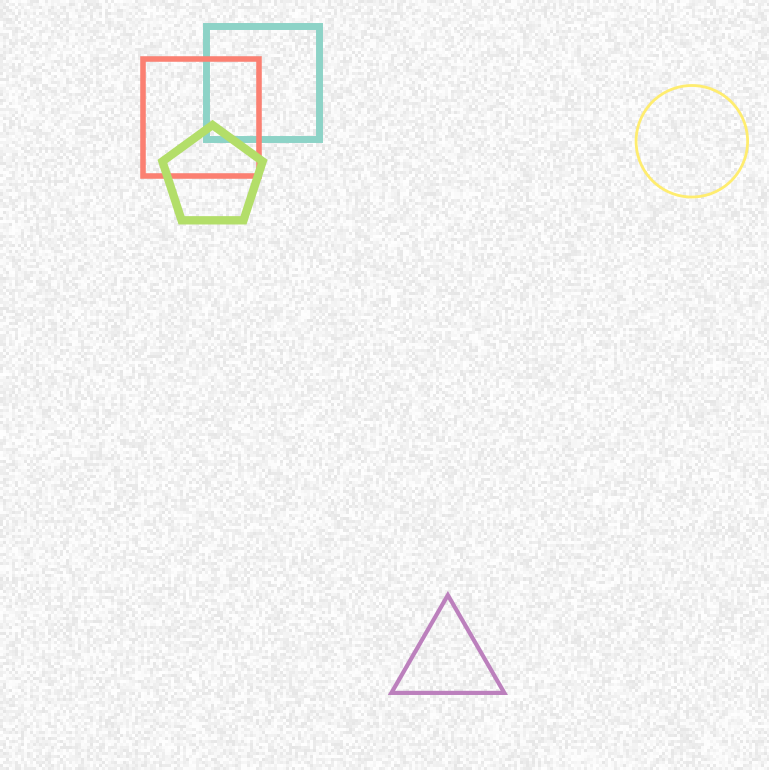[{"shape": "square", "thickness": 2.5, "radius": 0.37, "center": [0.341, 0.893]}, {"shape": "square", "thickness": 2, "radius": 0.38, "center": [0.261, 0.847]}, {"shape": "pentagon", "thickness": 3, "radius": 0.34, "center": [0.276, 0.769]}, {"shape": "triangle", "thickness": 1.5, "radius": 0.42, "center": [0.582, 0.142]}, {"shape": "circle", "thickness": 1, "radius": 0.36, "center": [0.898, 0.817]}]